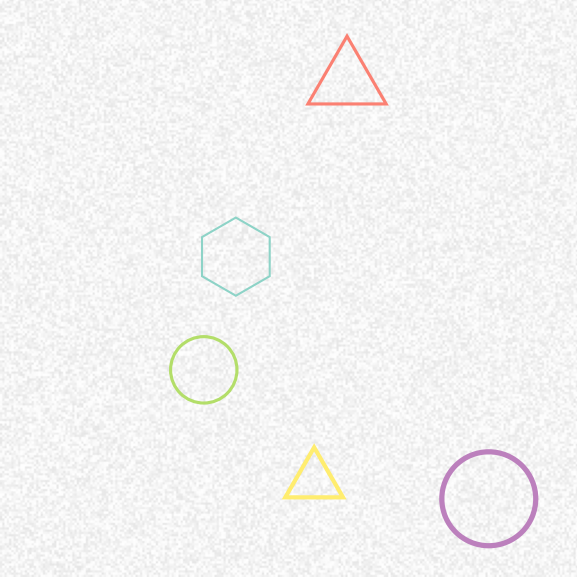[{"shape": "hexagon", "thickness": 1, "radius": 0.34, "center": [0.408, 0.555]}, {"shape": "triangle", "thickness": 1.5, "radius": 0.39, "center": [0.601, 0.858]}, {"shape": "circle", "thickness": 1.5, "radius": 0.29, "center": [0.353, 0.359]}, {"shape": "circle", "thickness": 2.5, "radius": 0.41, "center": [0.846, 0.135]}, {"shape": "triangle", "thickness": 2, "radius": 0.29, "center": [0.544, 0.167]}]